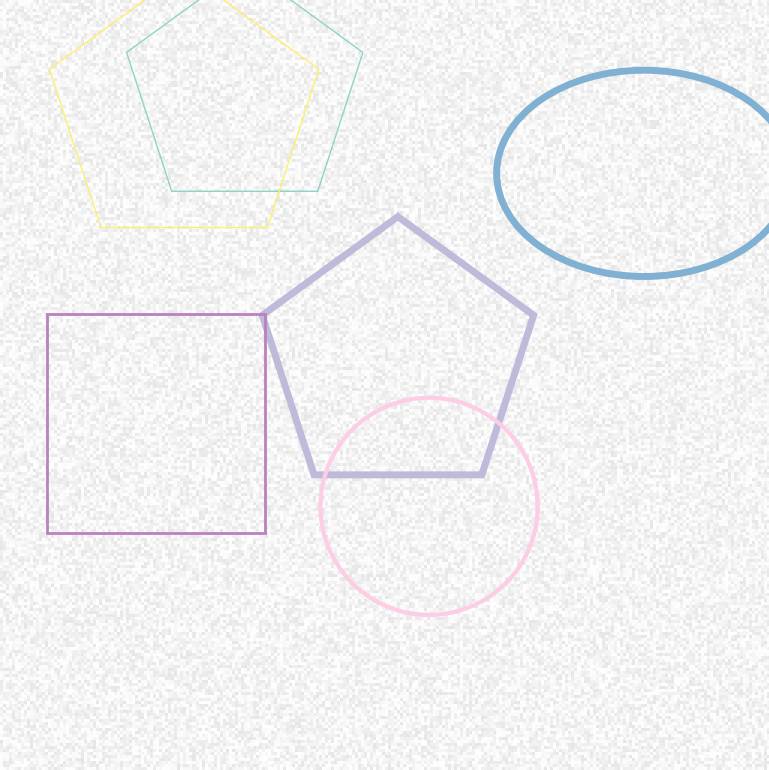[{"shape": "pentagon", "thickness": 0.5, "radius": 0.81, "center": [0.318, 0.882]}, {"shape": "pentagon", "thickness": 2.5, "radius": 0.93, "center": [0.517, 0.533]}, {"shape": "oval", "thickness": 2.5, "radius": 0.96, "center": [0.836, 0.775]}, {"shape": "circle", "thickness": 1.5, "radius": 0.71, "center": [0.557, 0.342]}, {"shape": "square", "thickness": 1, "radius": 0.71, "center": [0.202, 0.45]}, {"shape": "pentagon", "thickness": 0.5, "radius": 0.92, "center": [0.239, 0.853]}]